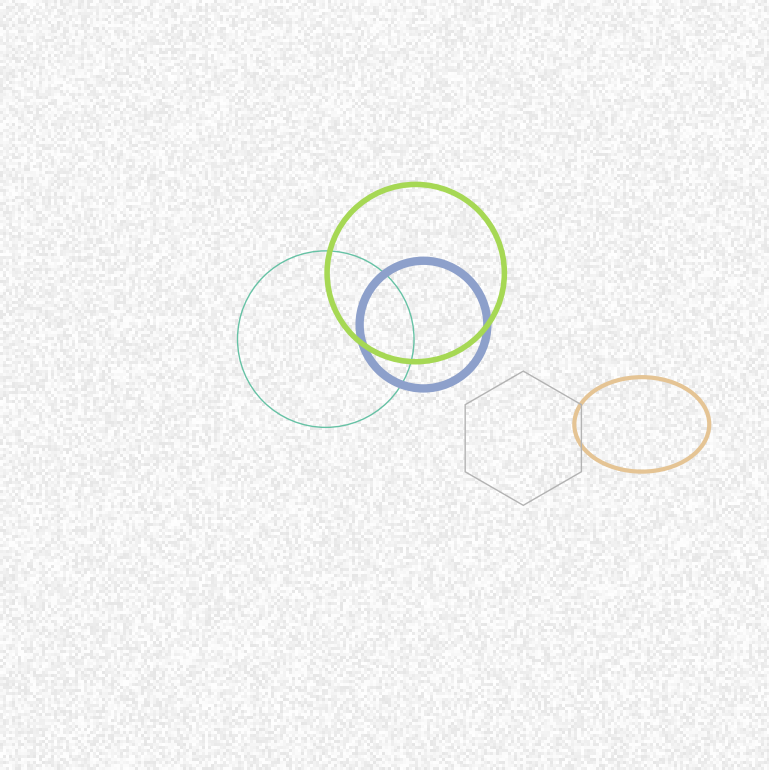[{"shape": "circle", "thickness": 0.5, "radius": 0.57, "center": [0.423, 0.56]}, {"shape": "circle", "thickness": 3, "radius": 0.41, "center": [0.55, 0.578]}, {"shape": "circle", "thickness": 2, "radius": 0.58, "center": [0.54, 0.645]}, {"shape": "oval", "thickness": 1.5, "radius": 0.44, "center": [0.833, 0.449]}, {"shape": "hexagon", "thickness": 0.5, "radius": 0.44, "center": [0.68, 0.431]}]